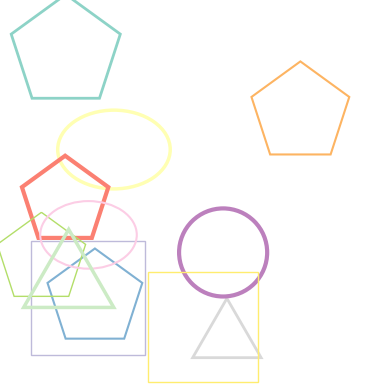[{"shape": "pentagon", "thickness": 2, "radius": 0.74, "center": [0.171, 0.865]}, {"shape": "oval", "thickness": 2.5, "radius": 0.73, "center": [0.296, 0.612]}, {"shape": "square", "thickness": 1, "radius": 0.74, "center": [0.229, 0.226]}, {"shape": "pentagon", "thickness": 3, "radius": 0.59, "center": [0.169, 0.478]}, {"shape": "pentagon", "thickness": 1.5, "radius": 0.65, "center": [0.247, 0.225]}, {"shape": "pentagon", "thickness": 1.5, "radius": 0.67, "center": [0.78, 0.707]}, {"shape": "pentagon", "thickness": 1, "radius": 0.6, "center": [0.108, 0.328]}, {"shape": "oval", "thickness": 1.5, "radius": 0.63, "center": [0.23, 0.39]}, {"shape": "triangle", "thickness": 2, "radius": 0.51, "center": [0.589, 0.122]}, {"shape": "circle", "thickness": 3, "radius": 0.57, "center": [0.58, 0.344]}, {"shape": "triangle", "thickness": 2.5, "radius": 0.68, "center": [0.178, 0.269]}, {"shape": "square", "thickness": 1, "radius": 0.71, "center": [0.527, 0.151]}]